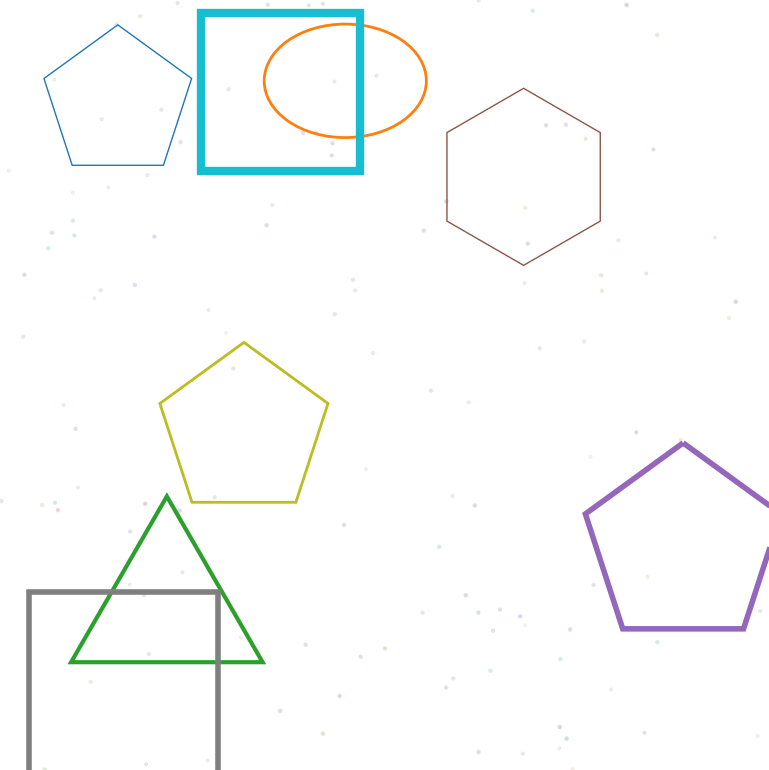[{"shape": "pentagon", "thickness": 0.5, "radius": 0.5, "center": [0.153, 0.867]}, {"shape": "oval", "thickness": 1, "radius": 0.53, "center": [0.448, 0.895]}, {"shape": "triangle", "thickness": 1.5, "radius": 0.72, "center": [0.217, 0.212]}, {"shape": "pentagon", "thickness": 2, "radius": 0.67, "center": [0.887, 0.291]}, {"shape": "hexagon", "thickness": 0.5, "radius": 0.57, "center": [0.68, 0.77]}, {"shape": "square", "thickness": 2, "radius": 0.61, "center": [0.161, 0.109]}, {"shape": "pentagon", "thickness": 1, "radius": 0.57, "center": [0.317, 0.441]}, {"shape": "square", "thickness": 3, "radius": 0.51, "center": [0.364, 0.881]}]